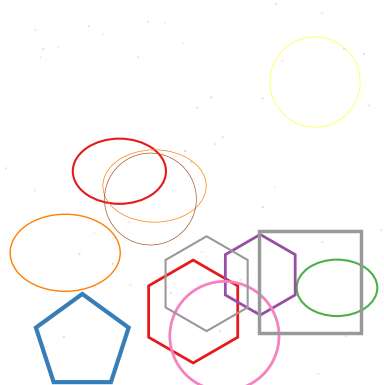[{"shape": "hexagon", "thickness": 2, "radius": 0.67, "center": [0.502, 0.191]}, {"shape": "oval", "thickness": 1.5, "radius": 0.6, "center": [0.31, 0.555]}, {"shape": "pentagon", "thickness": 3, "radius": 0.63, "center": [0.214, 0.11]}, {"shape": "oval", "thickness": 1.5, "radius": 0.52, "center": [0.875, 0.252]}, {"shape": "hexagon", "thickness": 2, "radius": 0.52, "center": [0.676, 0.286]}, {"shape": "oval", "thickness": 1, "radius": 0.71, "center": [0.169, 0.344]}, {"shape": "oval", "thickness": 0.5, "radius": 0.67, "center": [0.401, 0.517]}, {"shape": "circle", "thickness": 0.5, "radius": 0.59, "center": [0.818, 0.787]}, {"shape": "circle", "thickness": 0.5, "radius": 0.6, "center": [0.391, 0.483]}, {"shape": "circle", "thickness": 2, "radius": 0.71, "center": [0.583, 0.127]}, {"shape": "square", "thickness": 2.5, "radius": 0.66, "center": [0.805, 0.268]}, {"shape": "hexagon", "thickness": 1.5, "radius": 0.62, "center": [0.537, 0.263]}]